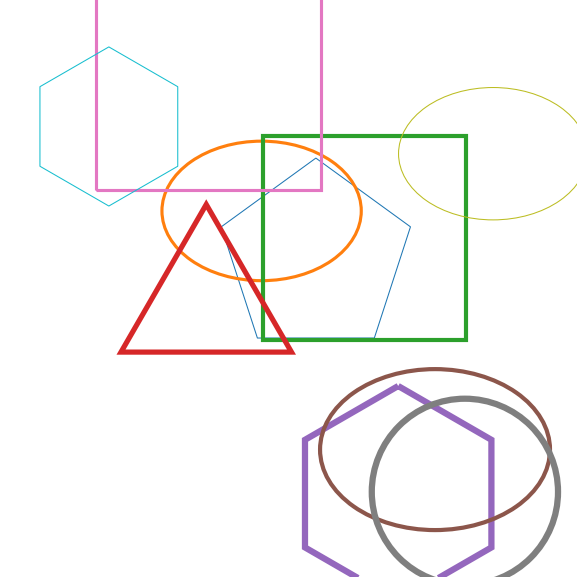[{"shape": "pentagon", "thickness": 0.5, "radius": 0.86, "center": [0.547, 0.553]}, {"shape": "oval", "thickness": 1.5, "radius": 0.86, "center": [0.453, 0.634]}, {"shape": "square", "thickness": 2, "radius": 0.88, "center": [0.631, 0.587]}, {"shape": "triangle", "thickness": 2.5, "radius": 0.85, "center": [0.357, 0.475]}, {"shape": "hexagon", "thickness": 3, "radius": 0.93, "center": [0.69, 0.144]}, {"shape": "oval", "thickness": 2, "radius": 1.0, "center": [0.753, 0.221]}, {"shape": "square", "thickness": 1.5, "radius": 0.97, "center": [0.361, 0.864]}, {"shape": "circle", "thickness": 3, "radius": 0.81, "center": [0.805, 0.147]}, {"shape": "oval", "thickness": 0.5, "radius": 0.82, "center": [0.854, 0.733]}, {"shape": "hexagon", "thickness": 0.5, "radius": 0.69, "center": [0.188, 0.78]}]